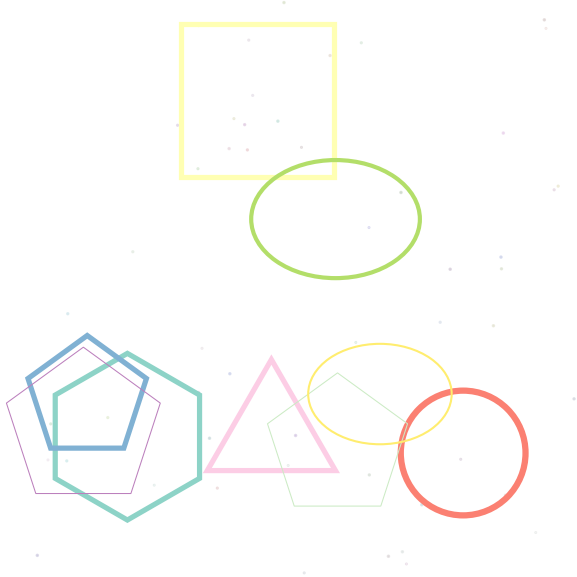[{"shape": "hexagon", "thickness": 2.5, "radius": 0.72, "center": [0.221, 0.243]}, {"shape": "square", "thickness": 2.5, "radius": 0.66, "center": [0.446, 0.825]}, {"shape": "circle", "thickness": 3, "radius": 0.54, "center": [0.802, 0.215]}, {"shape": "pentagon", "thickness": 2.5, "radius": 0.54, "center": [0.151, 0.31]}, {"shape": "oval", "thickness": 2, "radius": 0.73, "center": [0.581, 0.62]}, {"shape": "triangle", "thickness": 2.5, "radius": 0.64, "center": [0.47, 0.248]}, {"shape": "pentagon", "thickness": 0.5, "radius": 0.7, "center": [0.144, 0.258]}, {"shape": "pentagon", "thickness": 0.5, "radius": 0.64, "center": [0.584, 0.226]}, {"shape": "oval", "thickness": 1, "radius": 0.62, "center": [0.658, 0.317]}]